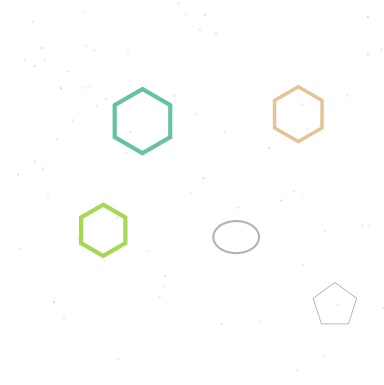[{"shape": "hexagon", "thickness": 3, "radius": 0.42, "center": [0.37, 0.685]}, {"shape": "pentagon", "thickness": 0.5, "radius": 0.3, "center": [0.87, 0.207]}, {"shape": "hexagon", "thickness": 3, "radius": 0.33, "center": [0.268, 0.402]}, {"shape": "hexagon", "thickness": 2.5, "radius": 0.36, "center": [0.775, 0.703]}, {"shape": "oval", "thickness": 1.5, "radius": 0.3, "center": [0.613, 0.384]}]